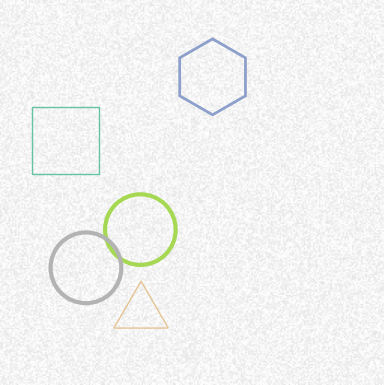[{"shape": "square", "thickness": 1, "radius": 0.43, "center": [0.171, 0.635]}, {"shape": "hexagon", "thickness": 2, "radius": 0.49, "center": [0.552, 0.8]}, {"shape": "circle", "thickness": 3, "radius": 0.46, "center": [0.365, 0.404]}, {"shape": "triangle", "thickness": 1, "radius": 0.41, "center": [0.366, 0.189]}, {"shape": "circle", "thickness": 3, "radius": 0.46, "center": [0.223, 0.304]}]